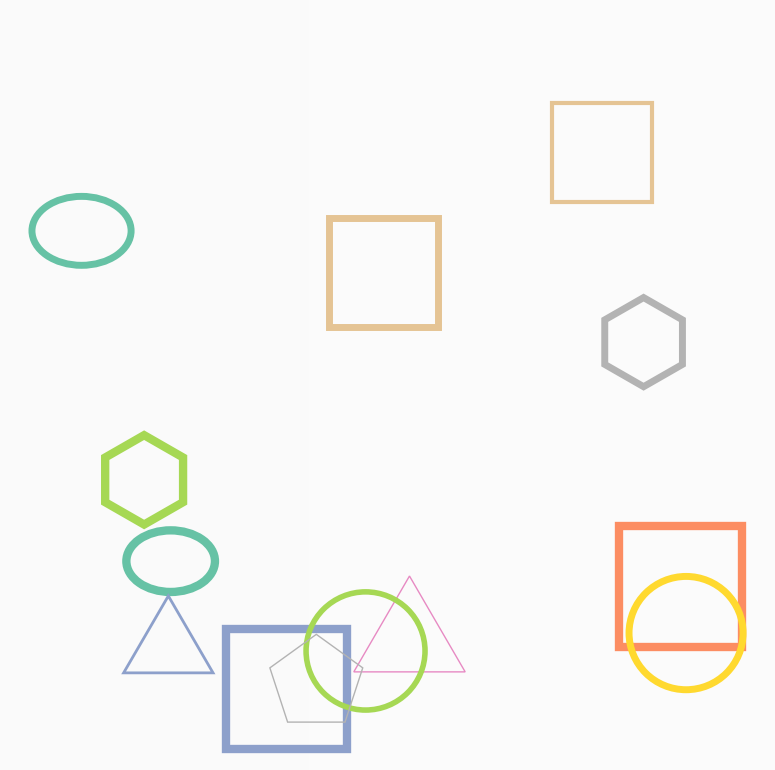[{"shape": "oval", "thickness": 3, "radius": 0.29, "center": [0.22, 0.271]}, {"shape": "oval", "thickness": 2.5, "radius": 0.32, "center": [0.105, 0.7]}, {"shape": "square", "thickness": 3, "radius": 0.4, "center": [0.879, 0.238]}, {"shape": "square", "thickness": 3, "radius": 0.39, "center": [0.37, 0.106]}, {"shape": "triangle", "thickness": 1, "radius": 0.33, "center": [0.217, 0.159]}, {"shape": "triangle", "thickness": 0.5, "radius": 0.41, "center": [0.528, 0.169]}, {"shape": "hexagon", "thickness": 3, "radius": 0.29, "center": [0.186, 0.377]}, {"shape": "circle", "thickness": 2, "radius": 0.38, "center": [0.472, 0.155]}, {"shape": "circle", "thickness": 2.5, "radius": 0.37, "center": [0.885, 0.178]}, {"shape": "square", "thickness": 1.5, "radius": 0.32, "center": [0.777, 0.802]}, {"shape": "square", "thickness": 2.5, "radius": 0.35, "center": [0.495, 0.646]}, {"shape": "pentagon", "thickness": 0.5, "radius": 0.31, "center": [0.408, 0.113]}, {"shape": "hexagon", "thickness": 2.5, "radius": 0.29, "center": [0.83, 0.556]}]